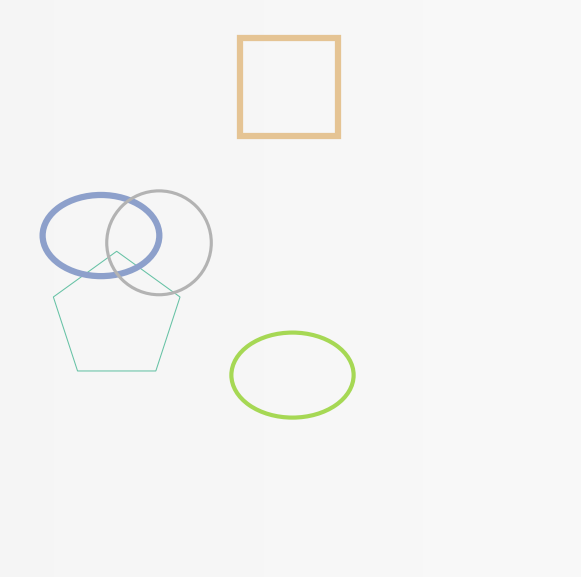[{"shape": "pentagon", "thickness": 0.5, "radius": 0.57, "center": [0.201, 0.449]}, {"shape": "oval", "thickness": 3, "radius": 0.5, "center": [0.174, 0.591]}, {"shape": "oval", "thickness": 2, "radius": 0.53, "center": [0.503, 0.35]}, {"shape": "square", "thickness": 3, "radius": 0.42, "center": [0.497, 0.848]}, {"shape": "circle", "thickness": 1.5, "radius": 0.45, "center": [0.274, 0.579]}]